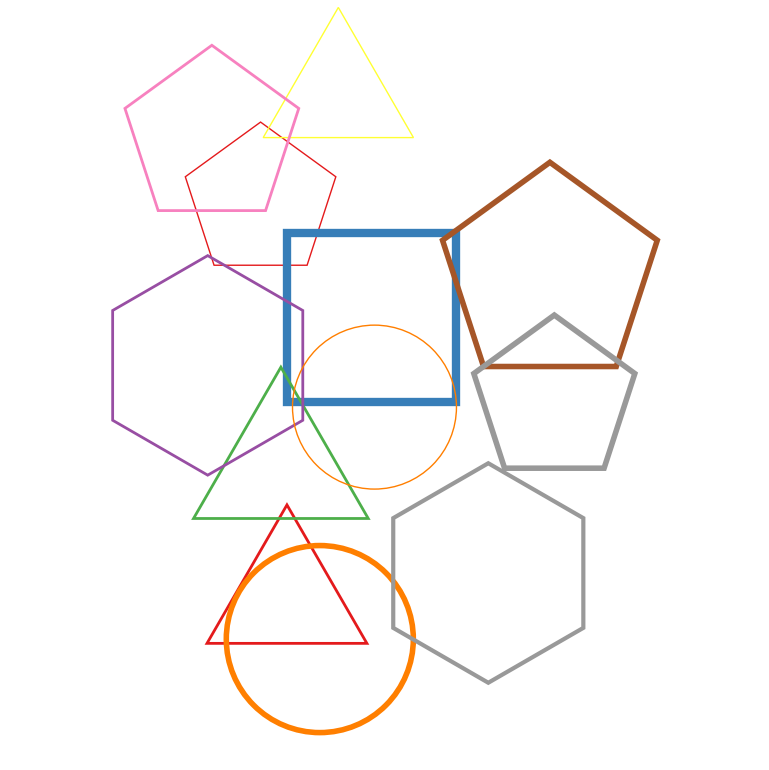[{"shape": "pentagon", "thickness": 0.5, "radius": 0.51, "center": [0.338, 0.739]}, {"shape": "triangle", "thickness": 1, "radius": 0.6, "center": [0.373, 0.224]}, {"shape": "square", "thickness": 3, "radius": 0.55, "center": [0.482, 0.588]}, {"shape": "triangle", "thickness": 1, "radius": 0.66, "center": [0.365, 0.392]}, {"shape": "hexagon", "thickness": 1, "radius": 0.71, "center": [0.27, 0.525]}, {"shape": "circle", "thickness": 2, "radius": 0.61, "center": [0.415, 0.17]}, {"shape": "circle", "thickness": 0.5, "radius": 0.53, "center": [0.486, 0.471]}, {"shape": "triangle", "thickness": 0.5, "radius": 0.56, "center": [0.439, 0.878]}, {"shape": "pentagon", "thickness": 2, "radius": 0.73, "center": [0.714, 0.643]}, {"shape": "pentagon", "thickness": 1, "radius": 0.59, "center": [0.275, 0.823]}, {"shape": "hexagon", "thickness": 1.5, "radius": 0.71, "center": [0.634, 0.256]}, {"shape": "pentagon", "thickness": 2, "radius": 0.55, "center": [0.72, 0.481]}]